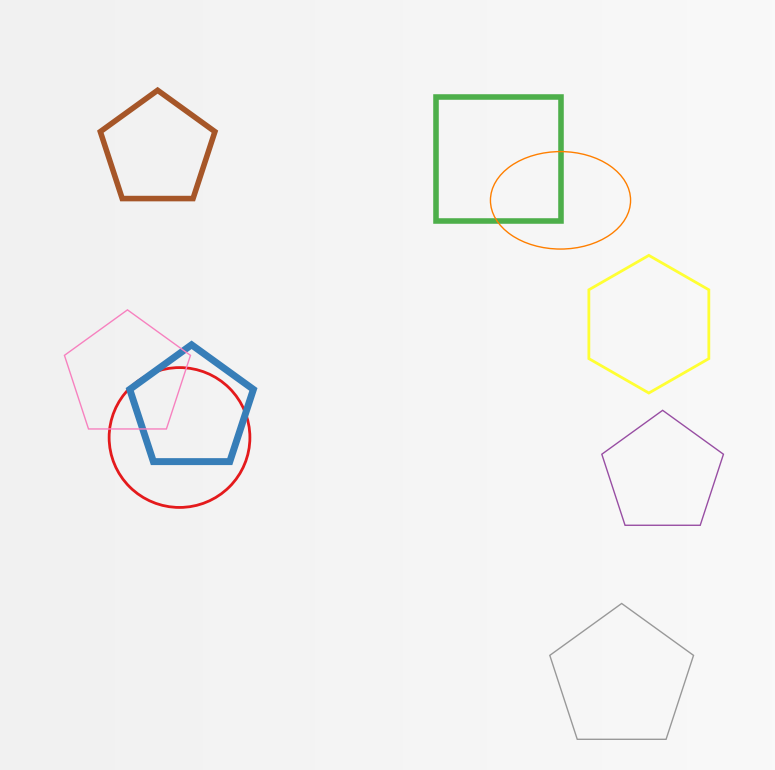[{"shape": "circle", "thickness": 1, "radius": 0.45, "center": [0.232, 0.432]}, {"shape": "pentagon", "thickness": 2.5, "radius": 0.42, "center": [0.247, 0.468]}, {"shape": "square", "thickness": 2, "radius": 0.4, "center": [0.643, 0.794]}, {"shape": "pentagon", "thickness": 0.5, "radius": 0.41, "center": [0.855, 0.385]}, {"shape": "oval", "thickness": 0.5, "radius": 0.45, "center": [0.723, 0.74]}, {"shape": "hexagon", "thickness": 1, "radius": 0.45, "center": [0.837, 0.579]}, {"shape": "pentagon", "thickness": 2, "radius": 0.39, "center": [0.203, 0.805]}, {"shape": "pentagon", "thickness": 0.5, "radius": 0.43, "center": [0.164, 0.512]}, {"shape": "pentagon", "thickness": 0.5, "radius": 0.49, "center": [0.802, 0.119]}]